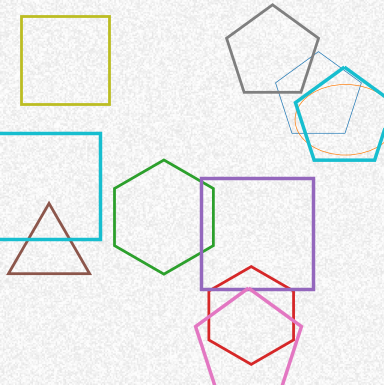[{"shape": "pentagon", "thickness": 0.5, "radius": 0.59, "center": [0.827, 0.749]}, {"shape": "oval", "thickness": 0.5, "radius": 0.65, "center": [0.897, 0.689]}, {"shape": "hexagon", "thickness": 2, "radius": 0.74, "center": [0.426, 0.436]}, {"shape": "hexagon", "thickness": 2, "radius": 0.64, "center": [0.653, 0.181]}, {"shape": "square", "thickness": 2.5, "radius": 0.72, "center": [0.667, 0.394]}, {"shape": "triangle", "thickness": 2, "radius": 0.61, "center": [0.127, 0.35]}, {"shape": "pentagon", "thickness": 2.5, "radius": 0.72, "center": [0.646, 0.107]}, {"shape": "pentagon", "thickness": 2, "radius": 0.63, "center": [0.708, 0.862]}, {"shape": "square", "thickness": 2, "radius": 0.57, "center": [0.17, 0.844]}, {"shape": "square", "thickness": 2.5, "radius": 0.69, "center": [0.121, 0.517]}, {"shape": "pentagon", "thickness": 2.5, "radius": 0.67, "center": [0.895, 0.692]}]